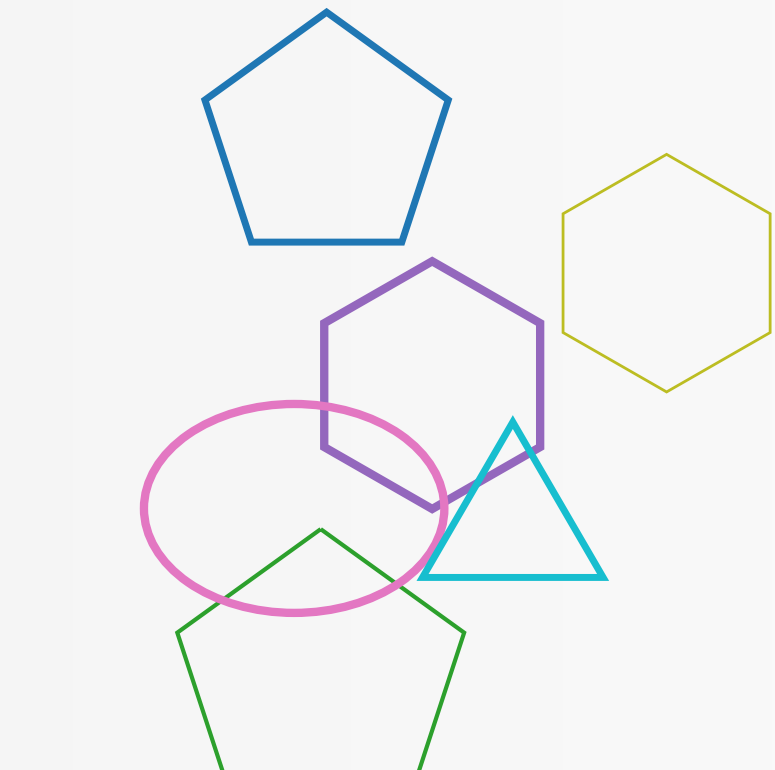[{"shape": "pentagon", "thickness": 2.5, "radius": 0.83, "center": [0.421, 0.819]}, {"shape": "pentagon", "thickness": 1.5, "radius": 0.97, "center": [0.414, 0.118]}, {"shape": "hexagon", "thickness": 3, "radius": 0.8, "center": [0.558, 0.5]}, {"shape": "oval", "thickness": 3, "radius": 0.97, "center": [0.38, 0.34]}, {"shape": "hexagon", "thickness": 1, "radius": 0.77, "center": [0.86, 0.645]}, {"shape": "triangle", "thickness": 2.5, "radius": 0.67, "center": [0.662, 0.317]}]